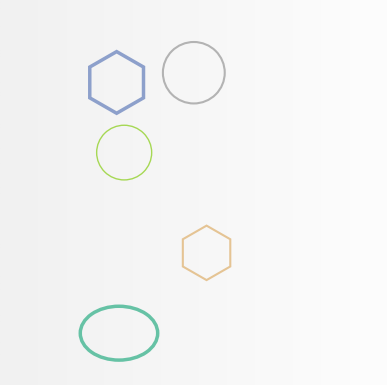[{"shape": "oval", "thickness": 2.5, "radius": 0.5, "center": [0.307, 0.135]}, {"shape": "hexagon", "thickness": 2.5, "radius": 0.4, "center": [0.301, 0.786]}, {"shape": "circle", "thickness": 1, "radius": 0.35, "center": [0.32, 0.604]}, {"shape": "hexagon", "thickness": 1.5, "radius": 0.35, "center": [0.533, 0.343]}, {"shape": "circle", "thickness": 1.5, "radius": 0.4, "center": [0.5, 0.811]}]